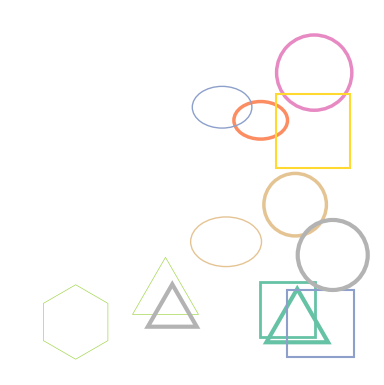[{"shape": "square", "thickness": 2, "radius": 0.36, "center": [0.747, 0.196]}, {"shape": "triangle", "thickness": 3, "radius": 0.46, "center": [0.772, 0.157]}, {"shape": "oval", "thickness": 2.5, "radius": 0.35, "center": [0.677, 0.687]}, {"shape": "square", "thickness": 1.5, "radius": 0.44, "center": [0.832, 0.161]}, {"shape": "oval", "thickness": 1, "radius": 0.39, "center": [0.577, 0.722]}, {"shape": "circle", "thickness": 2.5, "radius": 0.49, "center": [0.816, 0.811]}, {"shape": "triangle", "thickness": 0.5, "radius": 0.49, "center": [0.43, 0.233]}, {"shape": "hexagon", "thickness": 0.5, "radius": 0.48, "center": [0.196, 0.164]}, {"shape": "square", "thickness": 1.5, "radius": 0.48, "center": [0.812, 0.661]}, {"shape": "oval", "thickness": 1, "radius": 0.46, "center": [0.587, 0.372]}, {"shape": "circle", "thickness": 2.5, "radius": 0.41, "center": [0.767, 0.468]}, {"shape": "circle", "thickness": 3, "radius": 0.45, "center": [0.864, 0.338]}, {"shape": "triangle", "thickness": 3, "radius": 0.37, "center": [0.447, 0.188]}]